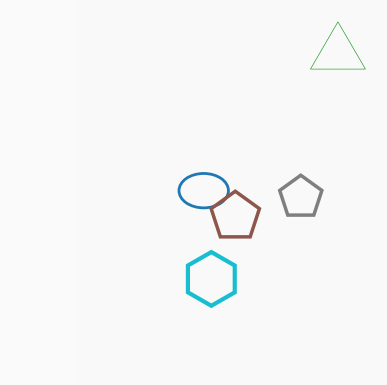[{"shape": "oval", "thickness": 2, "radius": 0.32, "center": [0.526, 0.505]}, {"shape": "triangle", "thickness": 0.5, "radius": 0.41, "center": [0.872, 0.861]}, {"shape": "pentagon", "thickness": 2.5, "radius": 0.33, "center": [0.607, 0.438]}, {"shape": "pentagon", "thickness": 2.5, "radius": 0.29, "center": [0.776, 0.488]}, {"shape": "hexagon", "thickness": 3, "radius": 0.35, "center": [0.545, 0.276]}]